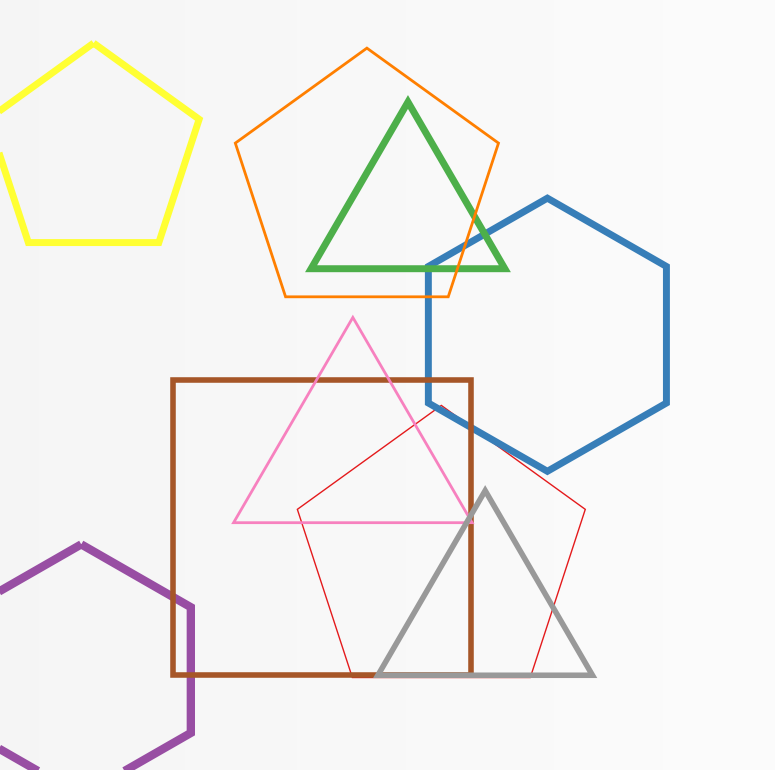[{"shape": "pentagon", "thickness": 0.5, "radius": 0.98, "center": [0.569, 0.278]}, {"shape": "hexagon", "thickness": 2.5, "radius": 0.89, "center": [0.706, 0.565]}, {"shape": "triangle", "thickness": 2.5, "radius": 0.72, "center": [0.526, 0.723]}, {"shape": "hexagon", "thickness": 3, "radius": 0.82, "center": [0.105, 0.13]}, {"shape": "pentagon", "thickness": 1, "radius": 0.89, "center": [0.473, 0.759]}, {"shape": "pentagon", "thickness": 2.5, "radius": 0.72, "center": [0.121, 0.801]}, {"shape": "square", "thickness": 2, "radius": 0.96, "center": [0.415, 0.315]}, {"shape": "triangle", "thickness": 1, "radius": 0.89, "center": [0.455, 0.41]}, {"shape": "triangle", "thickness": 2, "radius": 0.8, "center": [0.626, 0.203]}]